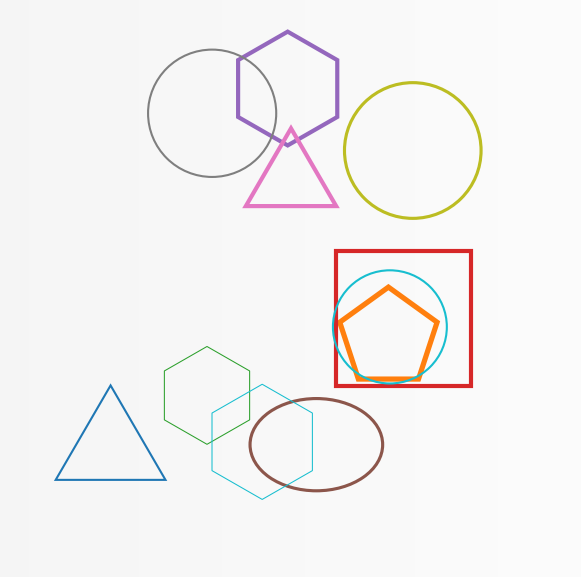[{"shape": "triangle", "thickness": 1, "radius": 0.55, "center": [0.19, 0.223]}, {"shape": "pentagon", "thickness": 2.5, "radius": 0.44, "center": [0.668, 0.414]}, {"shape": "hexagon", "thickness": 0.5, "radius": 0.42, "center": [0.356, 0.314]}, {"shape": "square", "thickness": 2, "radius": 0.58, "center": [0.694, 0.448]}, {"shape": "hexagon", "thickness": 2, "radius": 0.49, "center": [0.495, 0.846]}, {"shape": "oval", "thickness": 1.5, "radius": 0.57, "center": [0.544, 0.229]}, {"shape": "triangle", "thickness": 2, "radius": 0.45, "center": [0.501, 0.687]}, {"shape": "circle", "thickness": 1, "radius": 0.55, "center": [0.365, 0.803]}, {"shape": "circle", "thickness": 1.5, "radius": 0.59, "center": [0.71, 0.739]}, {"shape": "circle", "thickness": 1, "radius": 0.49, "center": [0.671, 0.433]}, {"shape": "hexagon", "thickness": 0.5, "radius": 0.5, "center": [0.451, 0.234]}]